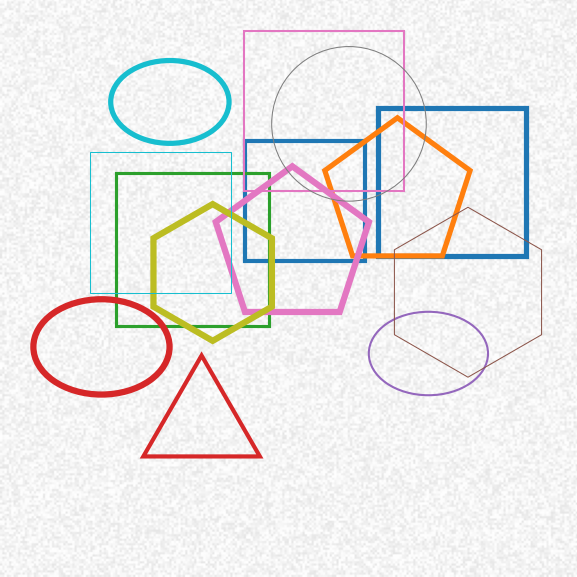[{"shape": "square", "thickness": 2, "radius": 0.52, "center": [0.528, 0.65]}, {"shape": "square", "thickness": 2.5, "radius": 0.64, "center": [0.783, 0.685]}, {"shape": "pentagon", "thickness": 2.5, "radius": 0.66, "center": [0.688, 0.663]}, {"shape": "square", "thickness": 1.5, "radius": 0.66, "center": [0.333, 0.567]}, {"shape": "oval", "thickness": 3, "radius": 0.59, "center": [0.176, 0.398]}, {"shape": "triangle", "thickness": 2, "radius": 0.58, "center": [0.349, 0.267]}, {"shape": "oval", "thickness": 1, "radius": 0.52, "center": [0.742, 0.387]}, {"shape": "hexagon", "thickness": 0.5, "radius": 0.74, "center": [0.81, 0.493]}, {"shape": "square", "thickness": 1, "radius": 0.69, "center": [0.561, 0.807]}, {"shape": "pentagon", "thickness": 3, "radius": 0.7, "center": [0.506, 0.572]}, {"shape": "circle", "thickness": 0.5, "radius": 0.67, "center": [0.604, 0.785]}, {"shape": "hexagon", "thickness": 3, "radius": 0.59, "center": [0.368, 0.527]}, {"shape": "square", "thickness": 0.5, "radius": 0.61, "center": [0.277, 0.614]}, {"shape": "oval", "thickness": 2.5, "radius": 0.51, "center": [0.294, 0.823]}]